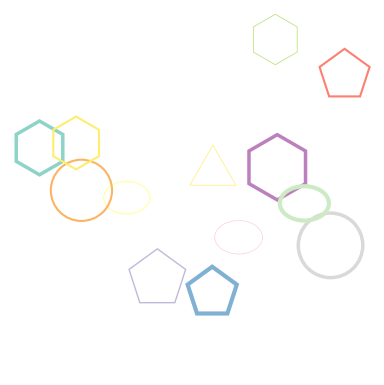[{"shape": "hexagon", "thickness": 2.5, "radius": 0.35, "center": [0.103, 0.616]}, {"shape": "oval", "thickness": 1, "radius": 0.3, "center": [0.329, 0.487]}, {"shape": "pentagon", "thickness": 1, "radius": 0.39, "center": [0.409, 0.276]}, {"shape": "pentagon", "thickness": 1.5, "radius": 0.34, "center": [0.895, 0.805]}, {"shape": "pentagon", "thickness": 3, "radius": 0.34, "center": [0.551, 0.24]}, {"shape": "circle", "thickness": 1.5, "radius": 0.4, "center": [0.212, 0.506]}, {"shape": "hexagon", "thickness": 0.5, "radius": 0.33, "center": [0.715, 0.897]}, {"shape": "oval", "thickness": 0.5, "radius": 0.31, "center": [0.62, 0.384]}, {"shape": "circle", "thickness": 2.5, "radius": 0.42, "center": [0.859, 0.363]}, {"shape": "hexagon", "thickness": 2.5, "radius": 0.42, "center": [0.72, 0.565]}, {"shape": "oval", "thickness": 3, "radius": 0.32, "center": [0.791, 0.472]}, {"shape": "triangle", "thickness": 0.5, "radius": 0.35, "center": [0.553, 0.554]}, {"shape": "hexagon", "thickness": 1.5, "radius": 0.34, "center": [0.198, 0.629]}]